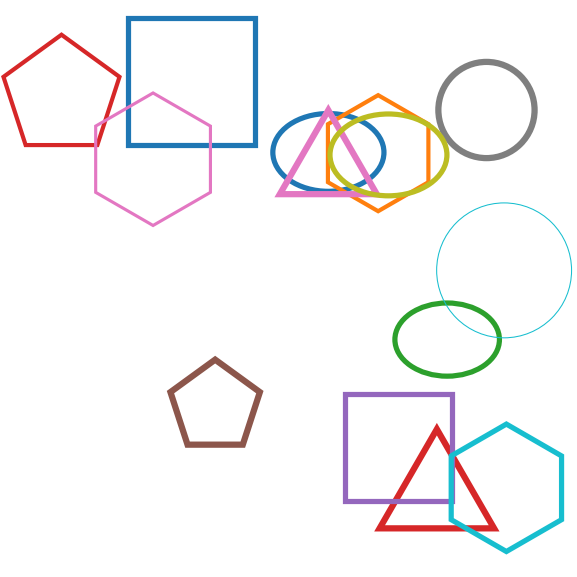[{"shape": "oval", "thickness": 2.5, "radius": 0.48, "center": [0.569, 0.735]}, {"shape": "square", "thickness": 2.5, "radius": 0.55, "center": [0.332, 0.858]}, {"shape": "hexagon", "thickness": 2, "radius": 0.5, "center": [0.655, 0.734]}, {"shape": "oval", "thickness": 2.5, "radius": 0.45, "center": [0.774, 0.411]}, {"shape": "pentagon", "thickness": 2, "radius": 0.53, "center": [0.106, 0.833]}, {"shape": "triangle", "thickness": 3, "radius": 0.57, "center": [0.756, 0.141]}, {"shape": "square", "thickness": 2.5, "radius": 0.46, "center": [0.691, 0.224]}, {"shape": "pentagon", "thickness": 3, "radius": 0.41, "center": [0.373, 0.295]}, {"shape": "triangle", "thickness": 3, "radius": 0.48, "center": [0.569, 0.711]}, {"shape": "hexagon", "thickness": 1.5, "radius": 0.57, "center": [0.265, 0.723]}, {"shape": "circle", "thickness": 3, "radius": 0.42, "center": [0.842, 0.809]}, {"shape": "oval", "thickness": 2.5, "radius": 0.51, "center": [0.673, 0.731]}, {"shape": "circle", "thickness": 0.5, "radius": 0.58, "center": [0.873, 0.531]}, {"shape": "hexagon", "thickness": 2.5, "radius": 0.55, "center": [0.877, 0.154]}]